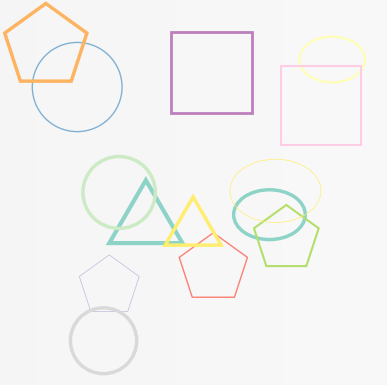[{"shape": "oval", "thickness": 2.5, "radius": 0.46, "center": [0.695, 0.442]}, {"shape": "triangle", "thickness": 3, "radius": 0.54, "center": [0.376, 0.423]}, {"shape": "oval", "thickness": 1.5, "radius": 0.42, "center": [0.857, 0.845]}, {"shape": "pentagon", "thickness": 0.5, "radius": 0.41, "center": [0.282, 0.257]}, {"shape": "pentagon", "thickness": 1, "radius": 0.46, "center": [0.551, 0.303]}, {"shape": "circle", "thickness": 1, "radius": 0.58, "center": [0.199, 0.774]}, {"shape": "pentagon", "thickness": 2.5, "radius": 0.56, "center": [0.118, 0.879]}, {"shape": "pentagon", "thickness": 1.5, "radius": 0.44, "center": [0.739, 0.38]}, {"shape": "square", "thickness": 1.5, "radius": 0.52, "center": [0.828, 0.726]}, {"shape": "circle", "thickness": 2.5, "radius": 0.43, "center": [0.267, 0.115]}, {"shape": "square", "thickness": 2, "radius": 0.52, "center": [0.545, 0.812]}, {"shape": "circle", "thickness": 2.5, "radius": 0.47, "center": [0.307, 0.5]}, {"shape": "oval", "thickness": 0.5, "radius": 0.59, "center": [0.711, 0.504]}, {"shape": "triangle", "thickness": 2.5, "radius": 0.42, "center": [0.498, 0.405]}]